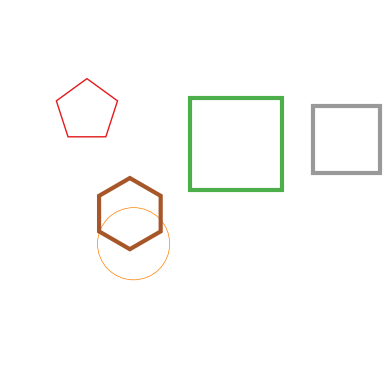[{"shape": "pentagon", "thickness": 1, "radius": 0.42, "center": [0.226, 0.712]}, {"shape": "square", "thickness": 3, "radius": 0.6, "center": [0.613, 0.627]}, {"shape": "circle", "thickness": 0.5, "radius": 0.47, "center": [0.347, 0.367]}, {"shape": "hexagon", "thickness": 3, "radius": 0.46, "center": [0.337, 0.445]}, {"shape": "square", "thickness": 3, "radius": 0.43, "center": [0.899, 0.637]}]